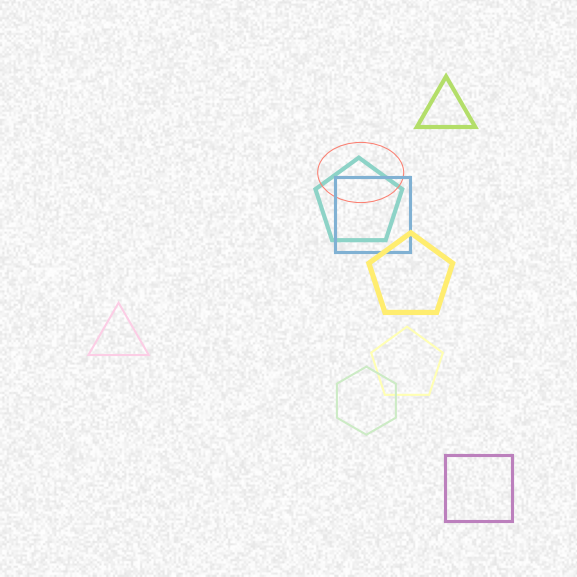[{"shape": "pentagon", "thickness": 2, "radius": 0.4, "center": [0.621, 0.647]}, {"shape": "pentagon", "thickness": 1, "radius": 0.33, "center": [0.705, 0.368]}, {"shape": "oval", "thickness": 0.5, "radius": 0.37, "center": [0.625, 0.7]}, {"shape": "square", "thickness": 1.5, "radius": 0.32, "center": [0.646, 0.628]}, {"shape": "triangle", "thickness": 2, "radius": 0.29, "center": [0.772, 0.808]}, {"shape": "triangle", "thickness": 1, "radius": 0.3, "center": [0.205, 0.415]}, {"shape": "square", "thickness": 1.5, "radius": 0.29, "center": [0.829, 0.154]}, {"shape": "hexagon", "thickness": 1, "radius": 0.29, "center": [0.634, 0.305]}, {"shape": "pentagon", "thickness": 2.5, "radius": 0.38, "center": [0.711, 0.52]}]